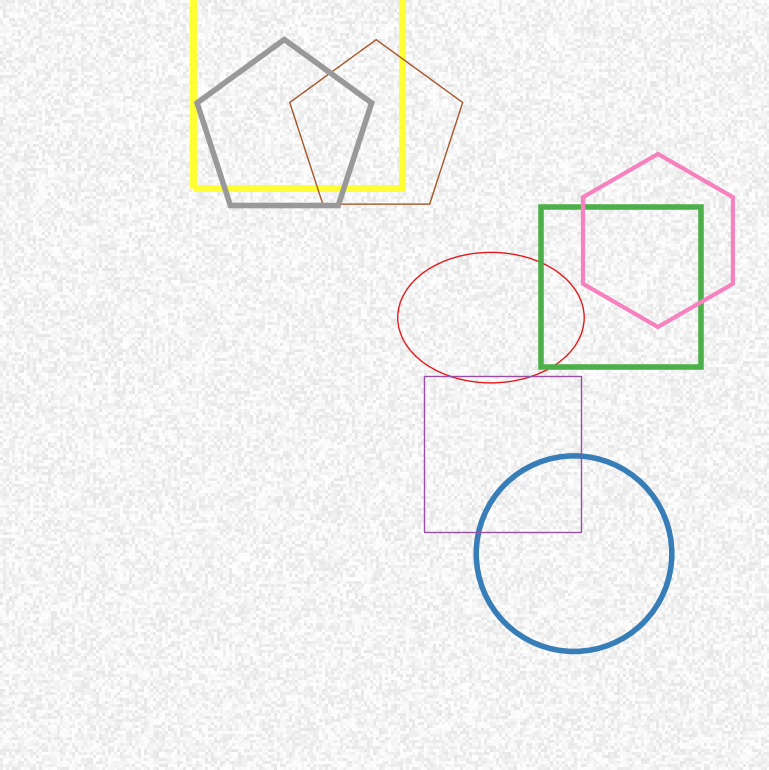[{"shape": "oval", "thickness": 0.5, "radius": 0.61, "center": [0.638, 0.588]}, {"shape": "circle", "thickness": 2, "radius": 0.64, "center": [0.745, 0.281]}, {"shape": "square", "thickness": 2, "radius": 0.52, "center": [0.806, 0.627]}, {"shape": "square", "thickness": 0.5, "radius": 0.51, "center": [0.652, 0.41]}, {"shape": "square", "thickness": 2.5, "radius": 0.68, "center": [0.386, 0.892]}, {"shape": "pentagon", "thickness": 0.5, "radius": 0.59, "center": [0.489, 0.83]}, {"shape": "hexagon", "thickness": 1.5, "radius": 0.56, "center": [0.854, 0.688]}, {"shape": "pentagon", "thickness": 2, "radius": 0.6, "center": [0.369, 0.83]}]